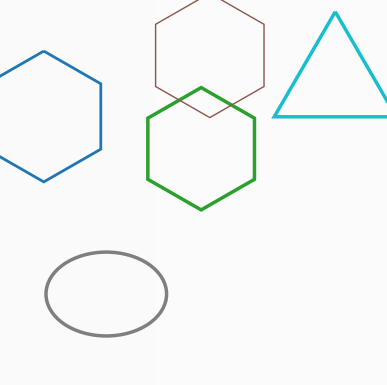[{"shape": "hexagon", "thickness": 2, "radius": 0.85, "center": [0.113, 0.697]}, {"shape": "hexagon", "thickness": 2.5, "radius": 0.79, "center": [0.519, 0.614]}, {"shape": "hexagon", "thickness": 1, "radius": 0.81, "center": [0.541, 0.856]}, {"shape": "oval", "thickness": 2.5, "radius": 0.78, "center": [0.274, 0.236]}, {"shape": "triangle", "thickness": 2.5, "radius": 0.91, "center": [0.865, 0.788]}]